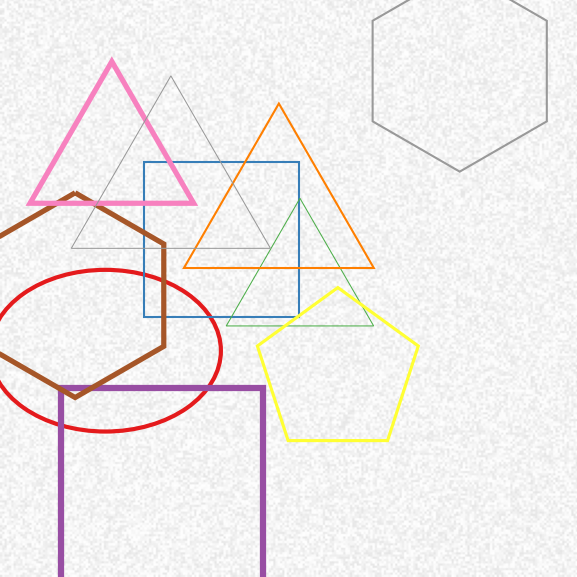[{"shape": "oval", "thickness": 2, "radius": 1.0, "center": [0.183, 0.392]}, {"shape": "square", "thickness": 1, "radius": 0.67, "center": [0.383, 0.584]}, {"shape": "triangle", "thickness": 0.5, "radius": 0.74, "center": [0.519, 0.508]}, {"shape": "square", "thickness": 3, "radius": 0.88, "center": [0.28, 0.153]}, {"shape": "triangle", "thickness": 1, "radius": 0.95, "center": [0.483, 0.63]}, {"shape": "pentagon", "thickness": 1.5, "radius": 0.73, "center": [0.585, 0.355]}, {"shape": "hexagon", "thickness": 2.5, "radius": 0.89, "center": [0.13, 0.488]}, {"shape": "triangle", "thickness": 2.5, "radius": 0.82, "center": [0.194, 0.729]}, {"shape": "hexagon", "thickness": 1, "radius": 0.87, "center": [0.796, 0.876]}, {"shape": "triangle", "thickness": 0.5, "radius": 1.0, "center": [0.296, 0.669]}]